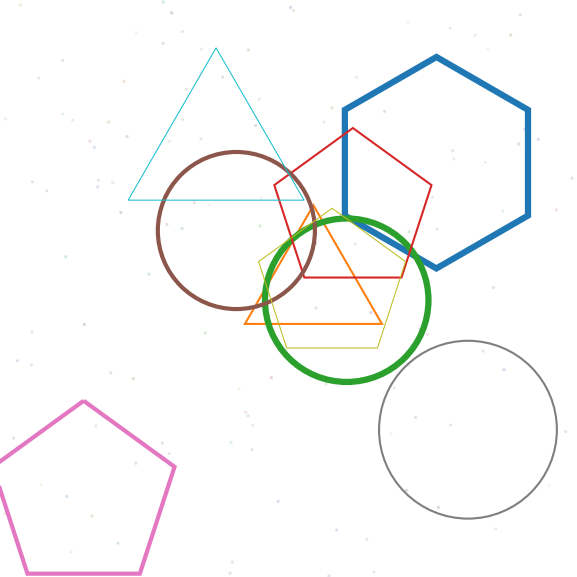[{"shape": "hexagon", "thickness": 3, "radius": 0.92, "center": [0.756, 0.717]}, {"shape": "triangle", "thickness": 1, "radius": 0.68, "center": [0.543, 0.507]}, {"shape": "circle", "thickness": 3, "radius": 0.71, "center": [0.6, 0.479]}, {"shape": "pentagon", "thickness": 1, "radius": 0.72, "center": [0.611, 0.634]}, {"shape": "circle", "thickness": 2, "radius": 0.68, "center": [0.409, 0.6]}, {"shape": "pentagon", "thickness": 2, "radius": 0.83, "center": [0.145, 0.14]}, {"shape": "circle", "thickness": 1, "radius": 0.77, "center": [0.81, 0.255]}, {"shape": "pentagon", "thickness": 0.5, "radius": 0.67, "center": [0.575, 0.505]}, {"shape": "triangle", "thickness": 0.5, "radius": 0.88, "center": [0.374, 0.74]}]